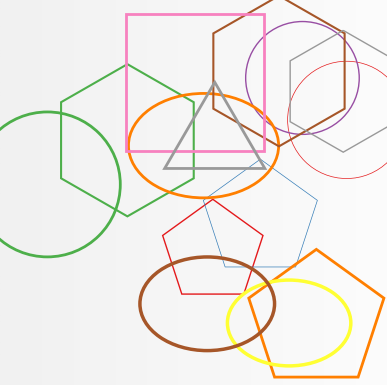[{"shape": "pentagon", "thickness": 1, "radius": 0.68, "center": [0.549, 0.346]}, {"shape": "circle", "thickness": 0.5, "radius": 0.76, "center": [0.895, 0.689]}, {"shape": "pentagon", "thickness": 0.5, "radius": 0.77, "center": [0.672, 0.432]}, {"shape": "circle", "thickness": 2, "radius": 0.94, "center": [0.122, 0.521]}, {"shape": "hexagon", "thickness": 1.5, "radius": 0.99, "center": [0.329, 0.636]}, {"shape": "circle", "thickness": 1, "radius": 0.73, "center": [0.781, 0.798]}, {"shape": "oval", "thickness": 2, "radius": 0.97, "center": [0.525, 0.622]}, {"shape": "pentagon", "thickness": 2, "radius": 0.92, "center": [0.816, 0.169]}, {"shape": "oval", "thickness": 2.5, "radius": 0.8, "center": [0.746, 0.161]}, {"shape": "hexagon", "thickness": 1.5, "radius": 0.98, "center": [0.72, 0.815]}, {"shape": "oval", "thickness": 2.5, "radius": 0.87, "center": [0.535, 0.211]}, {"shape": "square", "thickness": 2, "radius": 0.89, "center": [0.504, 0.786]}, {"shape": "hexagon", "thickness": 1, "radius": 0.79, "center": [0.886, 0.763]}, {"shape": "triangle", "thickness": 2, "radius": 0.75, "center": [0.554, 0.637]}]